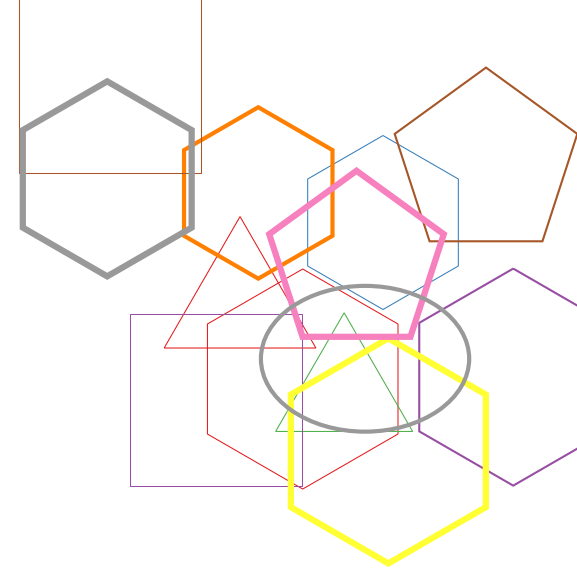[{"shape": "triangle", "thickness": 0.5, "radius": 0.76, "center": [0.416, 0.472]}, {"shape": "hexagon", "thickness": 0.5, "radius": 0.95, "center": [0.524, 0.343]}, {"shape": "hexagon", "thickness": 0.5, "radius": 0.75, "center": [0.663, 0.614]}, {"shape": "triangle", "thickness": 0.5, "radius": 0.68, "center": [0.596, 0.321]}, {"shape": "square", "thickness": 0.5, "radius": 0.74, "center": [0.373, 0.306]}, {"shape": "hexagon", "thickness": 1, "radius": 0.94, "center": [0.889, 0.346]}, {"shape": "hexagon", "thickness": 2, "radius": 0.74, "center": [0.447, 0.665]}, {"shape": "hexagon", "thickness": 3, "radius": 0.97, "center": [0.672, 0.218]}, {"shape": "pentagon", "thickness": 1, "radius": 0.83, "center": [0.842, 0.716]}, {"shape": "square", "thickness": 0.5, "radius": 0.79, "center": [0.191, 0.858]}, {"shape": "pentagon", "thickness": 3, "radius": 0.79, "center": [0.617, 0.544]}, {"shape": "oval", "thickness": 2, "radius": 0.9, "center": [0.632, 0.378]}, {"shape": "hexagon", "thickness": 3, "radius": 0.84, "center": [0.186, 0.689]}]